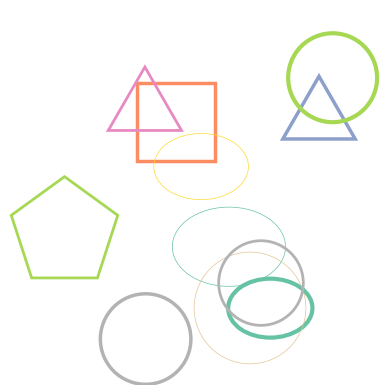[{"shape": "oval", "thickness": 0.5, "radius": 0.74, "center": [0.595, 0.359]}, {"shape": "oval", "thickness": 3, "radius": 0.55, "center": [0.702, 0.2]}, {"shape": "square", "thickness": 2.5, "radius": 0.51, "center": [0.458, 0.683]}, {"shape": "triangle", "thickness": 2.5, "radius": 0.54, "center": [0.829, 0.693]}, {"shape": "triangle", "thickness": 2, "radius": 0.55, "center": [0.376, 0.716]}, {"shape": "circle", "thickness": 3, "radius": 0.58, "center": [0.864, 0.798]}, {"shape": "pentagon", "thickness": 2, "radius": 0.73, "center": [0.168, 0.396]}, {"shape": "oval", "thickness": 0.5, "radius": 0.61, "center": [0.522, 0.567]}, {"shape": "circle", "thickness": 0.5, "radius": 0.73, "center": [0.649, 0.2]}, {"shape": "circle", "thickness": 2, "radius": 0.55, "center": [0.678, 0.265]}, {"shape": "circle", "thickness": 2.5, "radius": 0.59, "center": [0.378, 0.119]}]